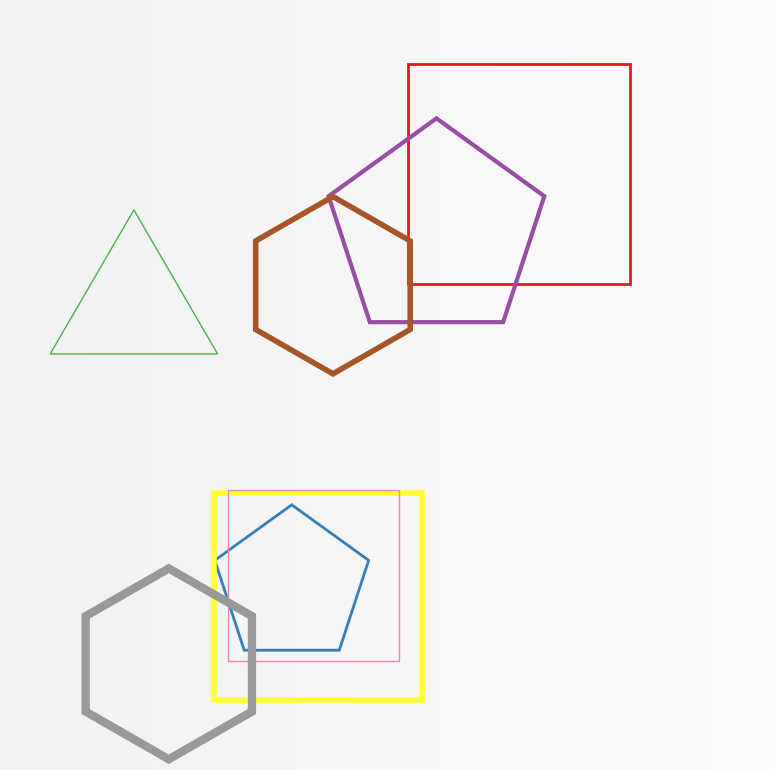[{"shape": "square", "thickness": 1, "radius": 0.72, "center": [0.67, 0.774]}, {"shape": "pentagon", "thickness": 1, "radius": 0.52, "center": [0.376, 0.24]}, {"shape": "triangle", "thickness": 0.5, "radius": 0.62, "center": [0.173, 0.603]}, {"shape": "pentagon", "thickness": 1.5, "radius": 0.73, "center": [0.563, 0.7]}, {"shape": "square", "thickness": 2, "radius": 0.67, "center": [0.411, 0.225]}, {"shape": "hexagon", "thickness": 2, "radius": 0.58, "center": [0.43, 0.63]}, {"shape": "square", "thickness": 0.5, "radius": 0.55, "center": [0.404, 0.253]}, {"shape": "hexagon", "thickness": 3, "radius": 0.62, "center": [0.218, 0.138]}]